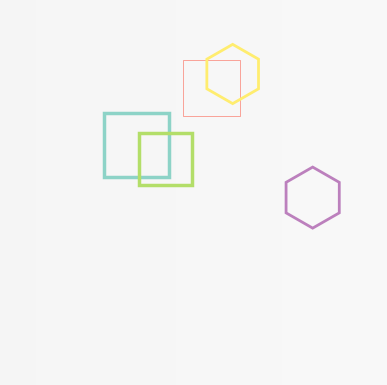[{"shape": "square", "thickness": 2.5, "radius": 0.42, "center": [0.352, 0.623]}, {"shape": "square", "thickness": 0.5, "radius": 0.36, "center": [0.546, 0.772]}, {"shape": "square", "thickness": 2.5, "radius": 0.34, "center": [0.427, 0.588]}, {"shape": "hexagon", "thickness": 2, "radius": 0.4, "center": [0.807, 0.487]}, {"shape": "hexagon", "thickness": 2, "radius": 0.38, "center": [0.6, 0.808]}]